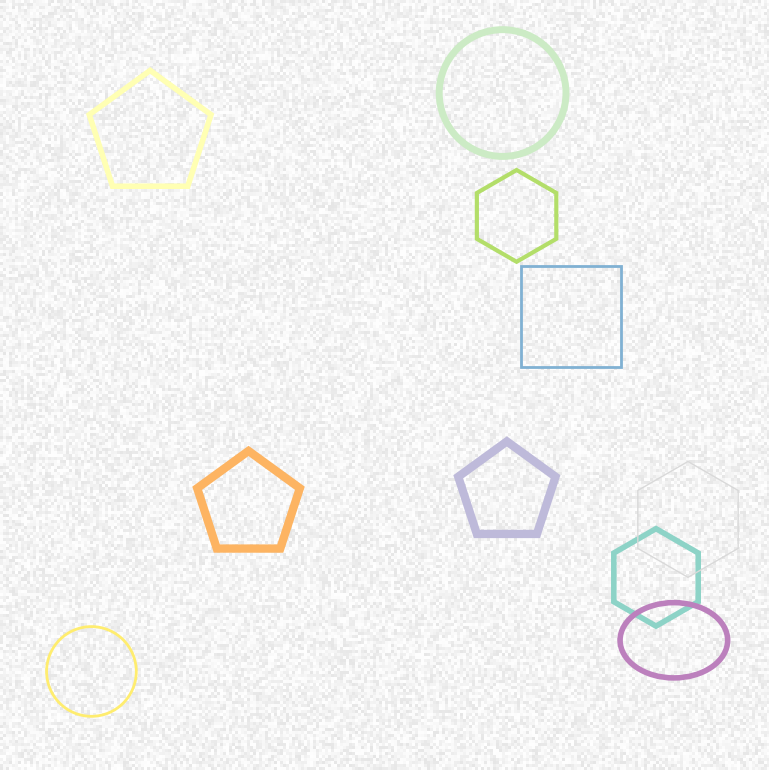[{"shape": "hexagon", "thickness": 2, "radius": 0.32, "center": [0.852, 0.25]}, {"shape": "pentagon", "thickness": 2, "radius": 0.42, "center": [0.195, 0.825]}, {"shape": "pentagon", "thickness": 3, "radius": 0.33, "center": [0.658, 0.36]}, {"shape": "square", "thickness": 1, "radius": 0.33, "center": [0.742, 0.589]}, {"shape": "pentagon", "thickness": 3, "radius": 0.35, "center": [0.323, 0.344]}, {"shape": "hexagon", "thickness": 1.5, "radius": 0.3, "center": [0.671, 0.72]}, {"shape": "hexagon", "thickness": 0.5, "radius": 0.38, "center": [0.893, 0.325]}, {"shape": "oval", "thickness": 2, "radius": 0.35, "center": [0.875, 0.168]}, {"shape": "circle", "thickness": 2.5, "radius": 0.41, "center": [0.653, 0.879]}, {"shape": "circle", "thickness": 1, "radius": 0.29, "center": [0.119, 0.128]}]